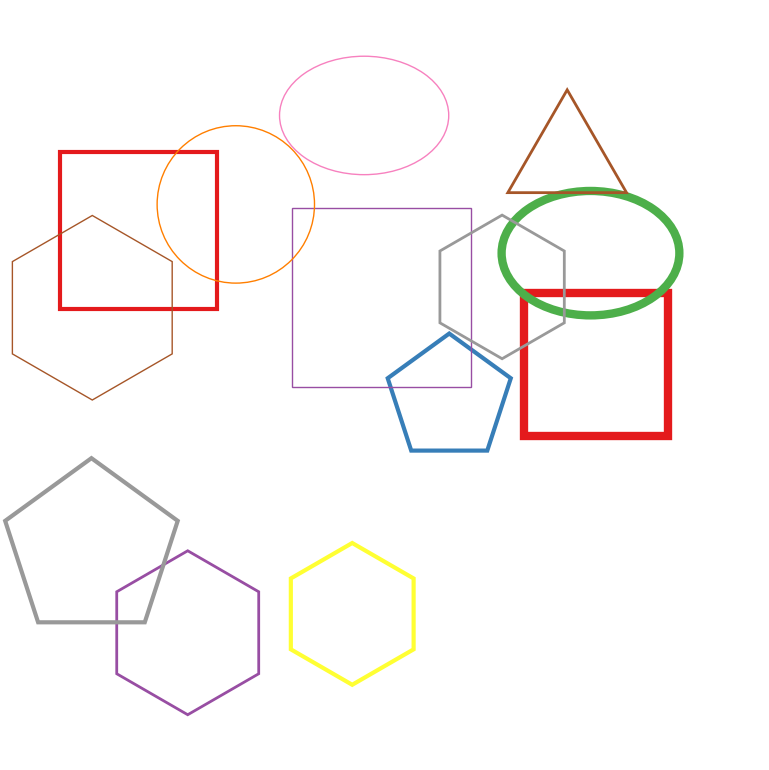[{"shape": "square", "thickness": 1.5, "radius": 0.51, "center": [0.18, 0.701]}, {"shape": "square", "thickness": 3, "radius": 0.47, "center": [0.774, 0.527]}, {"shape": "pentagon", "thickness": 1.5, "radius": 0.42, "center": [0.583, 0.483]}, {"shape": "oval", "thickness": 3, "radius": 0.58, "center": [0.767, 0.671]}, {"shape": "square", "thickness": 0.5, "radius": 0.58, "center": [0.495, 0.614]}, {"shape": "hexagon", "thickness": 1, "radius": 0.53, "center": [0.244, 0.178]}, {"shape": "circle", "thickness": 0.5, "radius": 0.51, "center": [0.306, 0.735]}, {"shape": "hexagon", "thickness": 1.5, "radius": 0.46, "center": [0.457, 0.203]}, {"shape": "hexagon", "thickness": 0.5, "radius": 0.6, "center": [0.12, 0.6]}, {"shape": "triangle", "thickness": 1, "radius": 0.45, "center": [0.737, 0.794]}, {"shape": "oval", "thickness": 0.5, "radius": 0.55, "center": [0.473, 0.85]}, {"shape": "pentagon", "thickness": 1.5, "radius": 0.59, "center": [0.119, 0.287]}, {"shape": "hexagon", "thickness": 1, "radius": 0.47, "center": [0.652, 0.627]}]